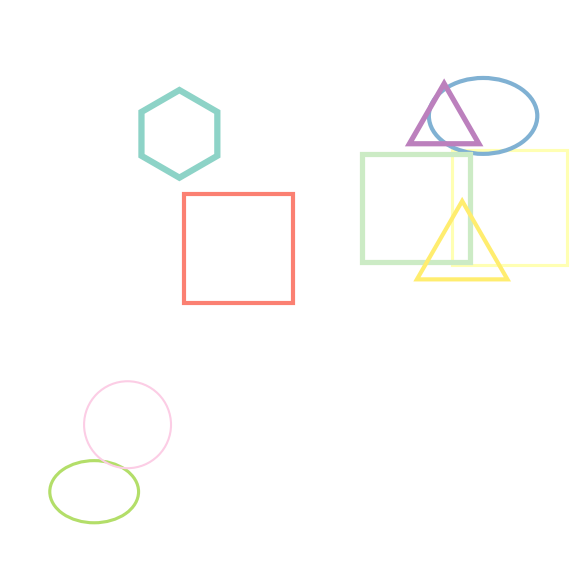[{"shape": "hexagon", "thickness": 3, "radius": 0.38, "center": [0.311, 0.767]}, {"shape": "square", "thickness": 1.5, "radius": 0.5, "center": [0.882, 0.639]}, {"shape": "square", "thickness": 2, "radius": 0.47, "center": [0.413, 0.569]}, {"shape": "oval", "thickness": 2, "radius": 0.47, "center": [0.837, 0.798]}, {"shape": "oval", "thickness": 1.5, "radius": 0.38, "center": [0.163, 0.148]}, {"shape": "circle", "thickness": 1, "radius": 0.38, "center": [0.221, 0.264]}, {"shape": "triangle", "thickness": 2.5, "radius": 0.35, "center": [0.769, 0.785]}, {"shape": "square", "thickness": 2.5, "radius": 0.47, "center": [0.721, 0.639]}, {"shape": "triangle", "thickness": 2, "radius": 0.45, "center": [0.8, 0.561]}]